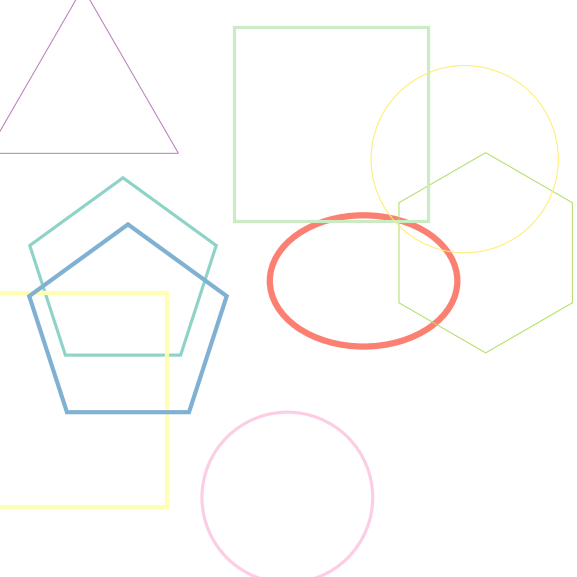[{"shape": "pentagon", "thickness": 1.5, "radius": 0.85, "center": [0.213, 0.522]}, {"shape": "square", "thickness": 2, "radius": 0.92, "center": [0.104, 0.307]}, {"shape": "oval", "thickness": 3, "radius": 0.81, "center": [0.63, 0.513]}, {"shape": "pentagon", "thickness": 2, "radius": 0.9, "center": [0.222, 0.431]}, {"shape": "hexagon", "thickness": 0.5, "radius": 0.87, "center": [0.841, 0.561]}, {"shape": "circle", "thickness": 1.5, "radius": 0.74, "center": [0.498, 0.138]}, {"shape": "triangle", "thickness": 0.5, "radius": 0.96, "center": [0.143, 0.829]}, {"shape": "square", "thickness": 1.5, "radius": 0.84, "center": [0.574, 0.784]}, {"shape": "circle", "thickness": 0.5, "radius": 0.81, "center": [0.805, 0.724]}]